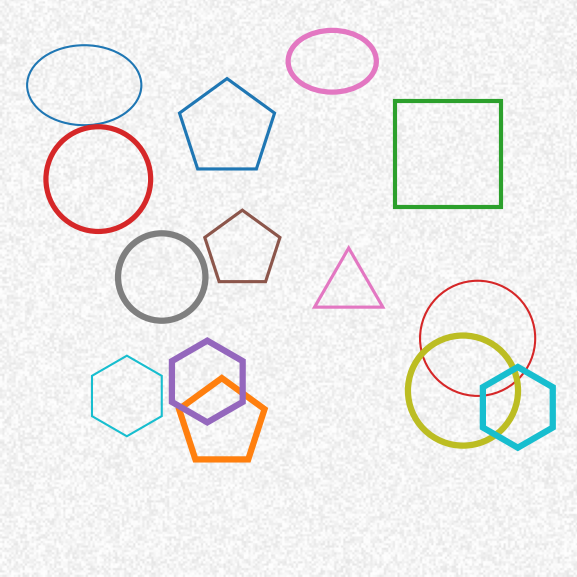[{"shape": "pentagon", "thickness": 1.5, "radius": 0.43, "center": [0.393, 0.777]}, {"shape": "oval", "thickness": 1, "radius": 0.49, "center": [0.146, 0.852]}, {"shape": "pentagon", "thickness": 3, "radius": 0.39, "center": [0.384, 0.267]}, {"shape": "square", "thickness": 2, "radius": 0.46, "center": [0.776, 0.732]}, {"shape": "circle", "thickness": 1, "radius": 0.5, "center": [0.827, 0.413]}, {"shape": "circle", "thickness": 2.5, "radius": 0.45, "center": [0.17, 0.689]}, {"shape": "hexagon", "thickness": 3, "radius": 0.35, "center": [0.359, 0.338]}, {"shape": "pentagon", "thickness": 1.5, "radius": 0.34, "center": [0.42, 0.567]}, {"shape": "triangle", "thickness": 1.5, "radius": 0.34, "center": [0.604, 0.501]}, {"shape": "oval", "thickness": 2.5, "radius": 0.38, "center": [0.575, 0.893]}, {"shape": "circle", "thickness": 3, "radius": 0.38, "center": [0.28, 0.519]}, {"shape": "circle", "thickness": 3, "radius": 0.48, "center": [0.802, 0.323]}, {"shape": "hexagon", "thickness": 3, "radius": 0.35, "center": [0.897, 0.294]}, {"shape": "hexagon", "thickness": 1, "radius": 0.35, "center": [0.22, 0.313]}]